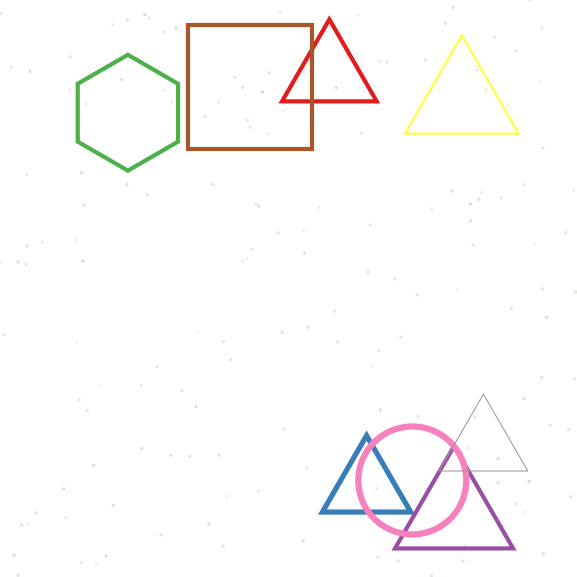[{"shape": "triangle", "thickness": 2, "radius": 0.47, "center": [0.57, 0.871]}, {"shape": "triangle", "thickness": 2.5, "radius": 0.44, "center": [0.635, 0.157]}, {"shape": "hexagon", "thickness": 2, "radius": 0.5, "center": [0.221, 0.804]}, {"shape": "triangle", "thickness": 2, "radius": 0.59, "center": [0.786, 0.109]}, {"shape": "triangle", "thickness": 1, "radius": 0.57, "center": [0.8, 0.825]}, {"shape": "square", "thickness": 2, "radius": 0.54, "center": [0.433, 0.848]}, {"shape": "circle", "thickness": 3, "radius": 0.47, "center": [0.714, 0.167]}, {"shape": "triangle", "thickness": 0.5, "radius": 0.44, "center": [0.837, 0.228]}]